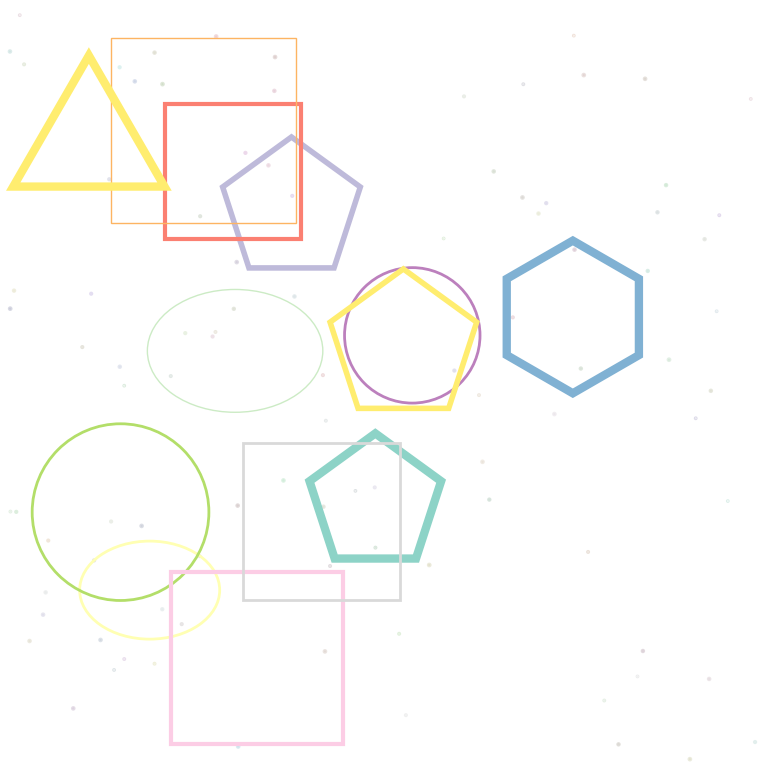[{"shape": "pentagon", "thickness": 3, "radius": 0.45, "center": [0.487, 0.347]}, {"shape": "oval", "thickness": 1, "radius": 0.45, "center": [0.194, 0.234]}, {"shape": "pentagon", "thickness": 2, "radius": 0.47, "center": [0.379, 0.728]}, {"shape": "square", "thickness": 1.5, "radius": 0.44, "center": [0.302, 0.777]}, {"shape": "hexagon", "thickness": 3, "radius": 0.5, "center": [0.744, 0.588]}, {"shape": "square", "thickness": 0.5, "radius": 0.6, "center": [0.264, 0.83]}, {"shape": "circle", "thickness": 1, "radius": 0.57, "center": [0.157, 0.335]}, {"shape": "square", "thickness": 1.5, "radius": 0.56, "center": [0.334, 0.146]}, {"shape": "square", "thickness": 1, "radius": 0.51, "center": [0.418, 0.323]}, {"shape": "circle", "thickness": 1, "radius": 0.44, "center": [0.535, 0.564]}, {"shape": "oval", "thickness": 0.5, "radius": 0.57, "center": [0.305, 0.544]}, {"shape": "triangle", "thickness": 3, "radius": 0.57, "center": [0.115, 0.814]}, {"shape": "pentagon", "thickness": 2, "radius": 0.5, "center": [0.524, 0.551]}]